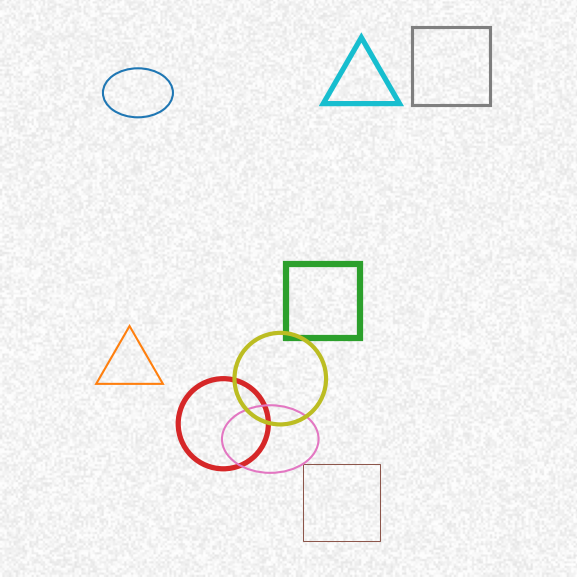[{"shape": "oval", "thickness": 1, "radius": 0.3, "center": [0.239, 0.838]}, {"shape": "triangle", "thickness": 1, "radius": 0.33, "center": [0.224, 0.368]}, {"shape": "square", "thickness": 3, "radius": 0.32, "center": [0.56, 0.477]}, {"shape": "circle", "thickness": 2.5, "radius": 0.39, "center": [0.387, 0.265]}, {"shape": "square", "thickness": 0.5, "radius": 0.33, "center": [0.592, 0.13]}, {"shape": "oval", "thickness": 1, "radius": 0.42, "center": [0.468, 0.239]}, {"shape": "square", "thickness": 1.5, "radius": 0.34, "center": [0.781, 0.884]}, {"shape": "circle", "thickness": 2, "radius": 0.4, "center": [0.485, 0.343]}, {"shape": "triangle", "thickness": 2.5, "radius": 0.38, "center": [0.626, 0.858]}]